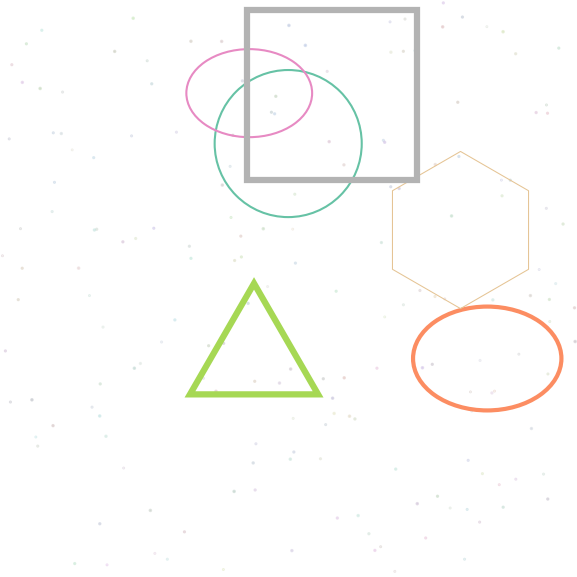[{"shape": "circle", "thickness": 1, "radius": 0.64, "center": [0.499, 0.751]}, {"shape": "oval", "thickness": 2, "radius": 0.64, "center": [0.844, 0.378]}, {"shape": "oval", "thickness": 1, "radius": 0.54, "center": [0.432, 0.838]}, {"shape": "triangle", "thickness": 3, "radius": 0.64, "center": [0.44, 0.38]}, {"shape": "hexagon", "thickness": 0.5, "radius": 0.68, "center": [0.797, 0.601]}, {"shape": "square", "thickness": 3, "radius": 0.74, "center": [0.574, 0.834]}]